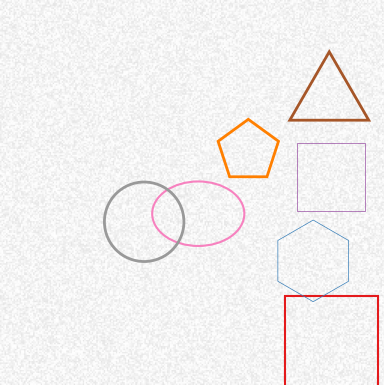[{"shape": "square", "thickness": 1.5, "radius": 0.6, "center": [0.861, 0.111]}, {"shape": "hexagon", "thickness": 0.5, "radius": 0.53, "center": [0.814, 0.322]}, {"shape": "square", "thickness": 0.5, "radius": 0.44, "center": [0.86, 0.54]}, {"shape": "pentagon", "thickness": 2, "radius": 0.41, "center": [0.645, 0.608]}, {"shape": "triangle", "thickness": 2, "radius": 0.59, "center": [0.855, 0.747]}, {"shape": "oval", "thickness": 1.5, "radius": 0.6, "center": [0.515, 0.445]}, {"shape": "circle", "thickness": 2, "radius": 0.52, "center": [0.374, 0.424]}]